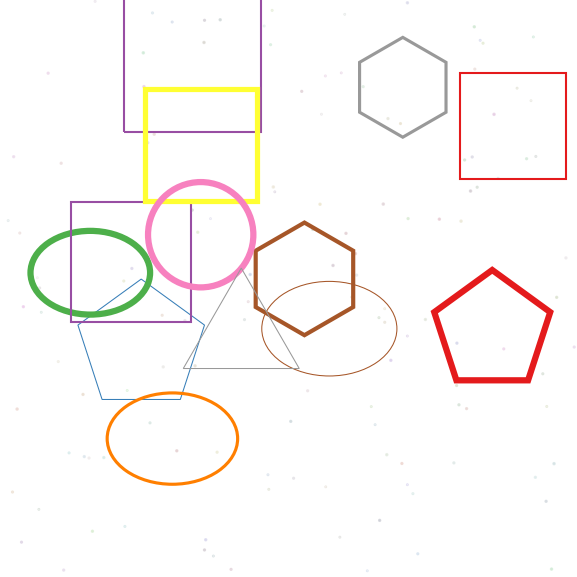[{"shape": "pentagon", "thickness": 3, "radius": 0.53, "center": [0.852, 0.426]}, {"shape": "square", "thickness": 1, "radius": 0.46, "center": [0.889, 0.782]}, {"shape": "pentagon", "thickness": 0.5, "radius": 0.58, "center": [0.245, 0.401]}, {"shape": "oval", "thickness": 3, "radius": 0.52, "center": [0.156, 0.527]}, {"shape": "square", "thickness": 1, "radius": 0.59, "center": [0.333, 0.888]}, {"shape": "square", "thickness": 1, "radius": 0.52, "center": [0.227, 0.545]}, {"shape": "oval", "thickness": 1.5, "radius": 0.56, "center": [0.299, 0.24]}, {"shape": "square", "thickness": 2.5, "radius": 0.49, "center": [0.348, 0.748]}, {"shape": "oval", "thickness": 0.5, "radius": 0.58, "center": [0.57, 0.43]}, {"shape": "hexagon", "thickness": 2, "radius": 0.49, "center": [0.527, 0.516]}, {"shape": "circle", "thickness": 3, "radius": 0.46, "center": [0.348, 0.593]}, {"shape": "triangle", "thickness": 0.5, "radius": 0.58, "center": [0.418, 0.419]}, {"shape": "hexagon", "thickness": 1.5, "radius": 0.43, "center": [0.697, 0.848]}]